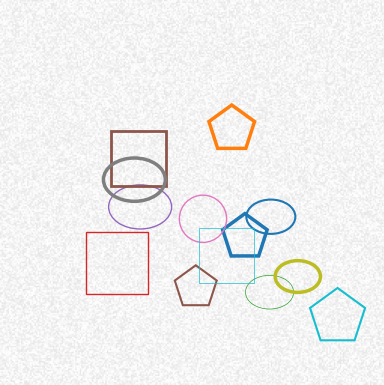[{"shape": "oval", "thickness": 1.5, "radius": 0.32, "center": [0.704, 0.437]}, {"shape": "pentagon", "thickness": 2.5, "radius": 0.3, "center": [0.636, 0.384]}, {"shape": "pentagon", "thickness": 2.5, "radius": 0.31, "center": [0.602, 0.665]}, {"shape": "oval", "thickness": 0.5, "radius": 0.31, "center": [0.7, 0.241]}, {"shape": "square", "thickness": 1, "radius": 0.4, "center": [0.304, 0.317]}, {"shape": "oval", "thickness": 1, "radius": 0.41, "center": [0.364, 0.463]}, {"shape": "square", "thickness": 2, "radius": 0.36, "center": [0.359, 0.589]}, {"shape": "pentagon", "thickness": 1.5, "radius": 0.29, "center": [0.508, 0.254]}, {"shape": "circle", "thickness": 1, "radius": 0.31, "center": [0.527, 0.432]}, {"shape": "oval", "thickness": 2.5, "radius": 0.4, "center": [0.349, 0.533]}, {"shape": "oval", "thickness": 2.5, "radius": 0.29, "center": [0.774, 0.282]}, {"shape": "square", "thickness": 0.5, "radius": 0.36, "center": [0.589, 0.336]}, {"shape": "pentagon", "thickness": 1.5, "radius": 0.38, "center": [0.877, 0.177]}]